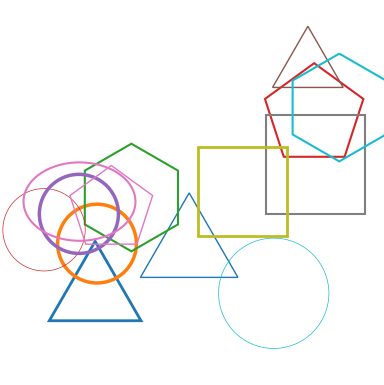[{"shape": "triangle", "thickness": 2, "radius": 0.69, "center": [0.247, 0.236]}, {"shape": "triangle", "thickness": 1, "radius": 0.73, "center": [0.491, 0.353]}, {"shape": "circle", "thickness": 2.5, "radius": 0.51, "center": [0.252, 0.367]}, {"shape": "hexagon", "thickness": 1.5, "radius": 0.7, "center": [0.341, 0.487]}, {"shape": "pentagon", "thickness": 1.5, "radius": 0.67, "center": [0.816, 0.701]}, {"shape": "circle", "thickness": 0.5, "radius": 0.53, "center": [0.114, 0.403]}, {"shape": "circle", "thickness": 2.5, "radius": 0.51, "center": [0.205, 0.444]}, {"shape": "triangle", "thickness": 1, "radius": 0.53, "center": [0.8, 0.826]}, {"shape": "pentagon", "thickness": 1, "radius": 0.56, "center": [0.289, 0.457]}, {"shape": "oval", "thickness": 1.5, "radius": 0.73, "center": [0.206, 0.476]}, {"shape": "square", "thickness": 1.5, "radius": 0.65, "center": [0.819, 0.573]}, {"shape": "square", "thickness": 2, "radius": 0.57, "center": [0.63, 0.503]}, {"shape": "hexagon", "thickness": 1.5, "radius": 0.7, "center": [0.881, 0.721]}, {"shape": "circle", "thickness": 0.5, "radius": 0.72, "center": [0.711, 0.238]}]